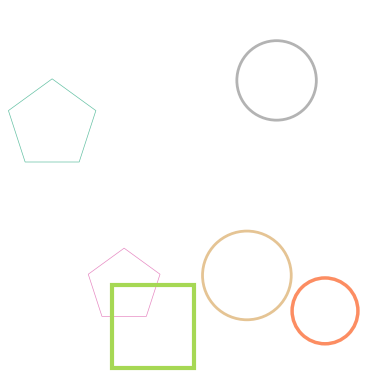[{"shape": "pentagon", "thickness": 0.5, "radius": 0.6, "center": [0.135, 0.676]}, {"shape": "circle", "thickness": 2.5, "radius": 0.43, "center": [0.844, 0.193]}, {"shape": "pentagon", "thickness": 0.5, "radius": 0.49, "center": [0.322, 0.257]}, {"shape": "square", "thickness": 3, "radius": 0.54, "center": [0.397, 0.151]}, {"shape": "circle", "thickness": 2, "radius": 0.58, "center": [0.641, 0.285]}, {"shape": "circle", "thickness": 2, "radius": 0.52, "center": [0.718, 0.791]}]